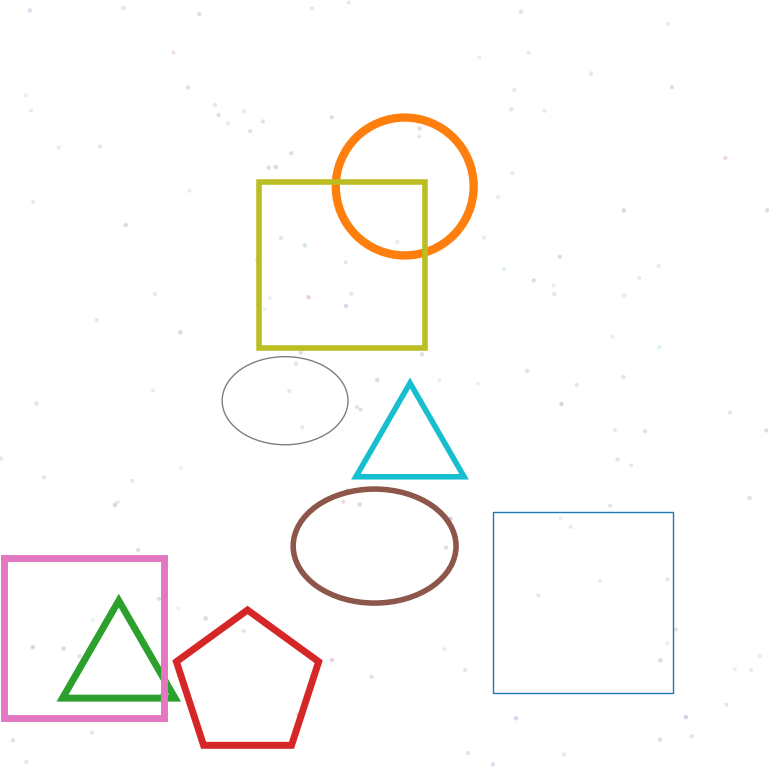[{"shape": "square", "thickness": 0.5, "radius": 0.59, "center": [0.757, 0.217]}, {"shape": "circle", "thickness": 3, "radius": 0.45, "center": [0.526, 0.758]}, {"shape": "triangle", "thickness": 2.5, "radius": 0.42, "center": [0.154, 0.136]}, {"shape": "pentagon", "thickness": 2.5, "radius": 0.49, "center": [0.321, 0.111]}, {"shape": "oval", "thickness": 2, "radius": 0.53, "center": [0.487, 0.291]}, {"shape": "square", "thickness": 2.5, "radius": 0.52, "center": [0.109, 0.171]}, {"shape": "oval", "thickness": 0.5, "radius": 0.41, "center": [0.37, 0.48]}, {"shape": "square", "thickness": 2, "radius": 0.54, "center": [0.444, 0.655]}, {"shape": "triangle", "thickness": 2, "radius": 0.41, "center": [0.532, 0.421]}]